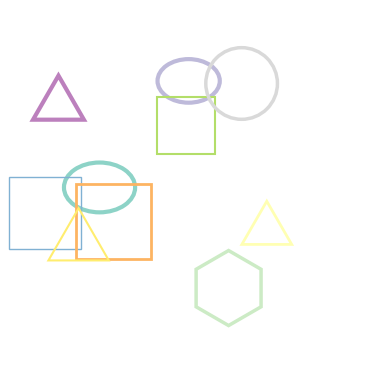[{"shape": "oval", "thickness": 3, "radius": 0.46, "center": [0.259, 0.513]}, {"shape": "triangle", "thickness": 2, "radius": 0.37, "center": [0.693, 0.403]}, {"shape": "oval", "thickness": 3, "radius": 0.4, "center": [0.49, 0.79]}, {"shape": "square", "thickness": 1, "radius": 0.47, "center": [0.117, 0.447]}, {"shape": "square", "thickness": 2, "radius": 0.49, "center": [0.295, 0.424]}, {"shape": "square", "thickness": 1.5, "radius": 0.37, "center": [0.483, 0.675]}, {"shape": "circle", "thickness": 2.5, "radius": 0.47, "center": [0.628, 0.783]}, {"shape": "triangle", "thickness": 3, "radius": 0.38, "center": [0.152, 0.727]}, {"shape": "hexagon", "thickness": 2.5, "radius": 0.49, "center": [0.594, 0.252]}, {"shape": "triangle", "thickness": 1.5, "radius": 0.45, "center": [0.204, 0.369]}]